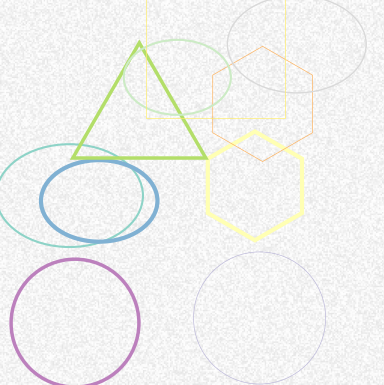[{"shape": "oval", "thickness": 1.5, "radius": 0.95, "center": [0.181, 0.492]}, {"shape": "hexagon", "thickness": 3, "radius": 0.71, "center": [0.662, 0.517]}, {"shape": "circle", "thickness": 0.5, "radius": 0.86, "center": [0.674, 0.174]}, {"shape": "oval", "thickness": 3, "radius": 0.76, "center": [0.258, 0.478]}, {"shape": "hexagon", "thickness": 0.5, "radius": 0.75, "center": [0.682, 0.73]}, {"shape": "triangle", "thickness": 2.5, "radius": 1.0, "center": [0.362, 0.689]}, {"shape": "oval", "thickness": 1, "radius": 0.9, "center": [0.771, 0.885]}, {"shape": "circle", "thickness": 2.5, "radius": 0.83, "center": [0.195, 0.161]}, {"shape": "oval", "thickness": 1.5, "radius": 0.7, "center": [0.461, 0.799]}, {"shape": "square", "thickness": 0.5, "radius": 0.91, "center": [0.56, 0.874]}]